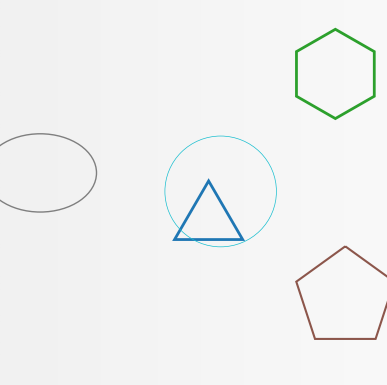[{"shape": "triangle", "thickness": 2, "radius": 0.51, "center": [0.538, 0.429]}, {"shape": "hexagon", "thickness": 2, "radius": 0.58, "center": [0.865, 0.808]}, {"shape": "pentagon", "thickness": 1.5, "radius": 0.66, "center": [0.891, 0.227]}, {"shape": "oval", "thickness": 1, "radius": 0.73, "center": [0.104, 0.551]}, {"shape": "circle", "thickness": 0.5, "radius": 0.72, "center": [0.569, 0.503]}]